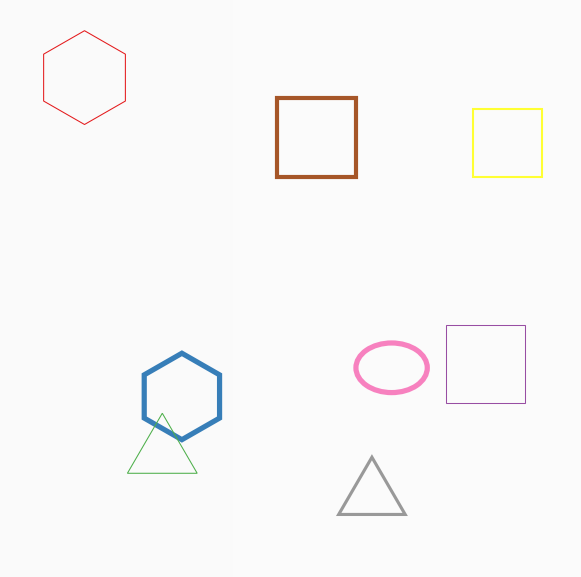[{"shape": "hexagon", "thickness": 0.5, "radius": 0.41, "center": [0.145, 0.865]}, {"shape": "hexagon", "thickness": 2.5, "radius": 0.37, "center": [0.313, 0.313]}, {"shape": "triangle", "thickness": 0.5, "radius": 0.35, "center": [0.279, 0.214]}, {"shape": "square", "thickness": 0.5, "radius": 0.34, "center": [0.835, 0.369]}, {"shape": "square", "thickness": 1, "radius": 0.29, "center": [0.873, 0.751]}, {"shape": "square", "thickness": 2, "radius": 0.34, "center": [0.545, 0.761]}, {"shape": "oval", "thickness": 2.5, "radius": 0.31, "center": [0.674, 0.362]}, {"shape": "triangle", "thickness": 1.5, "radius": 0.33, "center": [0.64, 0.141]}]